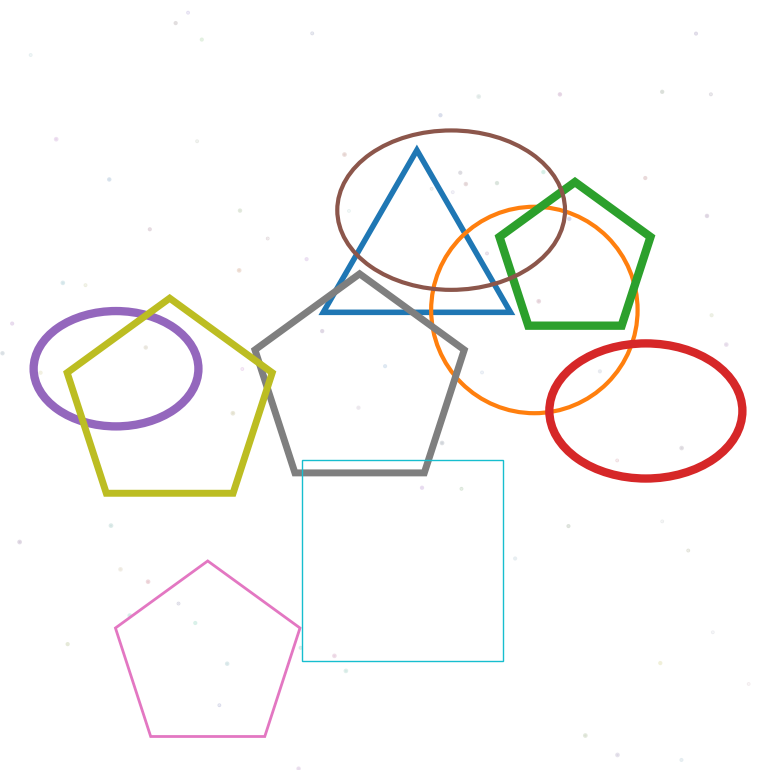[{"shape": "triangle", "thickness": 2, "radius": 0.7, "center": [0.541, 0.665]}, {"shape": "circle", "thickness": 1.5, "radius": 0.67, "center": [0.694, 0.597]}, {"shape": "pentagon", "thickness": 3, "radius": 0.52, "center": [0.747, 0.66]}, {"shape": "oval", "thickness": 3, "radius": 0.63, "center": [0.839, 0.466]}, {"shape": "oval", "thickness": 3, "radius": 0.54, "center": [0.151, 0.521]}, {"shape": "oval", "thickness": 1.5, "radius": 0.74, "center": [0.586, 0.727]}, {"shape": "pentagon", "thickness": 1, "radius": 0.63, "center": [0.27, 0.145]}, {"shape": "pentagon", "thickness": 2.5, "radius": 0.71, "center": [0.467, 0.501]}, {"shape": "pentagon", "thickness": 2.5, "radius": 0.7, "center": [0.22, 0.473]}, {"shape": "square", "thickness": 0.5, "radius": 0.65, "center": [0.522, 0.272]}]